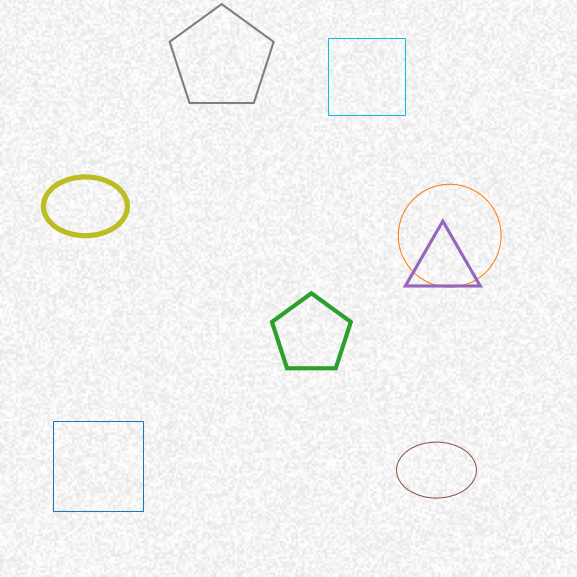[{"shape": "square", "thickness": 0.5, "radius": 0.39, "center": [0.17, 0.193]}, {"shape": "circle", "thickness": 0.5, "radius": 0.45, "center": [0.779, 0.591]}, {"shape": "pentagon", "thickness": 2, "radius": 0.36, "center": [0.539, 0.42]}, {"shape": "triangle", "thickness": 1.5, "radius": 0.37, "center": [0.767, 0.541]}, {"shape": "oval", "thickness": 0.5, "radius": 0.35, "center": [0.756, 0.185]}, {"shape": "pentagon", "thickness": 1, "radius": 0.47, "center": [0.384, 0.897]}, {"shape": "oval", "thickness": 2.5, "radius": 0.36, "center": [0.148, 0.642]}, {"shape": "square", "thickness": 0.5, "radius": 0.33, "center": [0.634, 0.867]}]